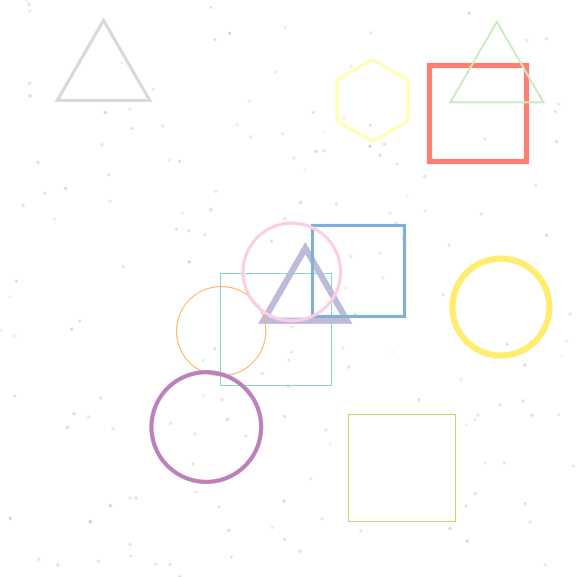[{"shape": "square", "thickness": 0.5, "radius": 0.48, "center": [0.478, 0.43]}, {"shape": "hexagon", "thickness": 1.5, "radius": 0.36, "center": [0.645, 0.825]}, {"shape": "triangle", "thickness": 3, "radius": 0.42, "center": [0.529, 0.486]}, {"shape": "square", "thickness": 2.5, "radius": 0.42, "center": [0.826, 0.804]}, {"shape": "square", "thickness": 1.5, "radius": 0.4, "center": [0.62, 0.531]}, {"shape": "circle", "thickness": 0.5, "radius": 0.39, "center": [0.383, 0.426]}, {"shape": "square", "thickness": 0.5, "radius": 0.46, "center": [0.695, 0.19]}, {"shape": "circle", "thickness": 1.5, "radius": 0.42, "center": [0.505, 0.528]}, {"shape": "triangle", "thickness": 1.5, "radius": 0.46, "center": [0.179, 0.872]}, {"shape": "circle", "thickness": 2, "radius": 0.47, "center": [0.357, 0.26]}, {"shape": "triangle", "thickness": 1, "radius": 0.47, "center": [0.86, 0.868]}, {"shape": "circle", "thickness": 3, "radius": 0.42, "center": [0.867, 0.467]}]